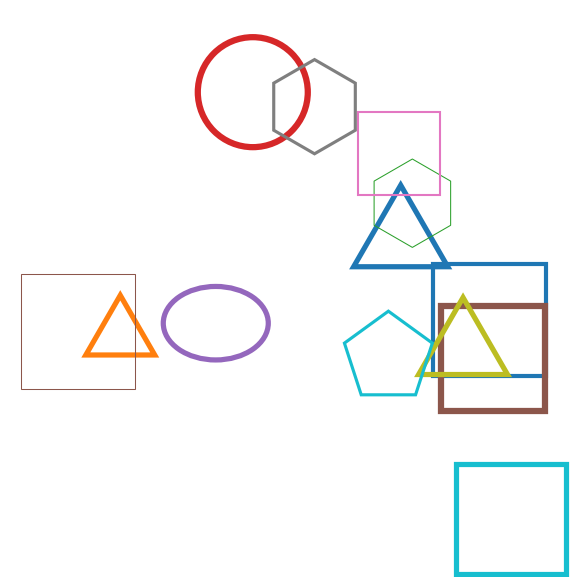[{"shape": "triangle", "thickness": 2.5, "radius": 0.47, "center": [0.694, 0.584]}, {"shape": "square", "thickness": 2, "radius": 0.49, "center": [0.848, 0.444]}, {"shape": "triangle", "thickness": 2.5, "radius": 0.34, "center": [0.208, 0.419]}, {"shape": "hexagon", "thickness": 0.5, "radius": 0.38, "center": [0.714, 0.647]}, {"shape": "circle", "thickness": 3, "radius": 0.48, "center": [0.438, 0.84]}, {"shape": "oval", "thickness": 2.5, "radius": 0.45, "center": [0.374, 0.439]}, {"shape": "square", "thickness": 3, "radius": 0.45, "center": [0.854, 0.378]}, {"shape": "square", "thickness": 0.5, "radius": 0.49, "center": [0.135, 0.425]}, {"shape": "square", "thickness": 1, "radius": 0.36, "center": [0.691, 0.734]}, {"shape": "hexagon", "thickness": 1.5, "radius": 0.41, "center": [0.545, 0.814]}, {"shape": "triangle", "thickness": 2.5, "radius": 0.44, "center": [0.802, 0.395]}, {"shape": "pentagon", "thickness": 1.5, "radius": 0.4, "center": [0.673, 0.38]}, {"shape": "square", "thickness": 2.5, "radius": 0.47, "center": [0.885, 0.101]}]